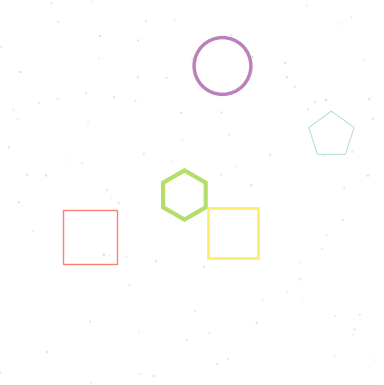[{"shape": "pentagon", "thickness": 0.5, "radius": 0.31, "center": [0.861, 0.649]}, {"shape": "square", "thickness": 1, "radius": 0.35, "center": [0.233, 0.385]}, {"shape": "hexagon", "thickness": 3, "radius": 0.32, "center": [0.479, 0.494]}, {"shape": "circle", "thickness": 2.5, "radius": 0.37, "center": [0.578, 0.829]}, {"shape": "square", "thickness": 2, "radius": 0.33, "center": [0.604, 0.395]}]